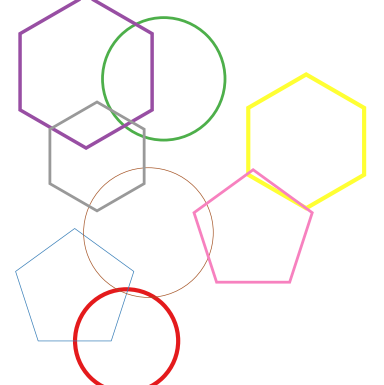[{"shape": "circle", "thickness": 3, "radius": 0.67, "center": [0.329, 0.115]}, {"shape": "pentagon", "thickness": 0.5, "radius": 0.81, "center": [0.194, 0.245]}, {"shape": "circle", "thickness": 2, "radius": 0.8, "center": [0.425, 0.795]}, {"shape": "hexagon", "thickness": 2.5, "radius": 0.99, "center": [0.224, 0.814]}, {"shape": "hexagon", "thickness": 3, "radius": 0.87, "center": [0.795, 0.633]}, {"shape": "circle", "thickness": 0.5, "radius": 0.84, "center": [0.386, 0.396]}, {"shape": "pentagon", "thickness": 2, "radius": 0.81, "center": [0.657, 0.398]}, {"shape": "hexagon", "thickness": 2, "radius": 0.71, "center": [0.252, 0.594]}]